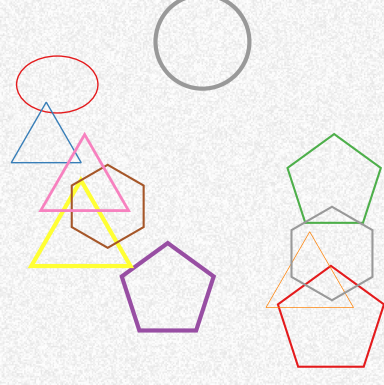[{"shape": "oval", "thickness": 1, "radius": 0.53, "center": [0.149, 0.78]}, {"shape": "pentagon", "thickness": 1.5, "radius": 0.72, "center": [0.86, 0.165]}, {"shape": "triangle", "thickness": 1, "radius": 0.52, "center": [0.12, 0.63]}, {"shape": "pentagon", "thickness": 1.5, "radius": 0.64, "center": [0.868, 0.524]}, {"shape": "pentagon", "thickness": 3, "radius": 0.63, "center": [0.436, 0.243]}, {"shape": "triangle", "thickness": 0.5, "radius": 0.66, "center": [0.804, 0.267]}, {"shape": "triangle", "thickness": 3, "radius": 0.74, "center": [0.21, 0.383]}, {"shape": "hexagon", "thickness": 1.5, "radius": 0.54, "center": [0.28, 0.464]}, {"shape": "triangle", "thickness": 2, "radius": 0.66, "center": [0.22, 0.519]}, {"shape": "circle", "thickness": 3, "radius": 0.61, "center": [0.526, 0.892]}, {"shape": "hexagon", "thickness": 1.5, "radius": 0.61, "center": [0.862, 0.342]}]